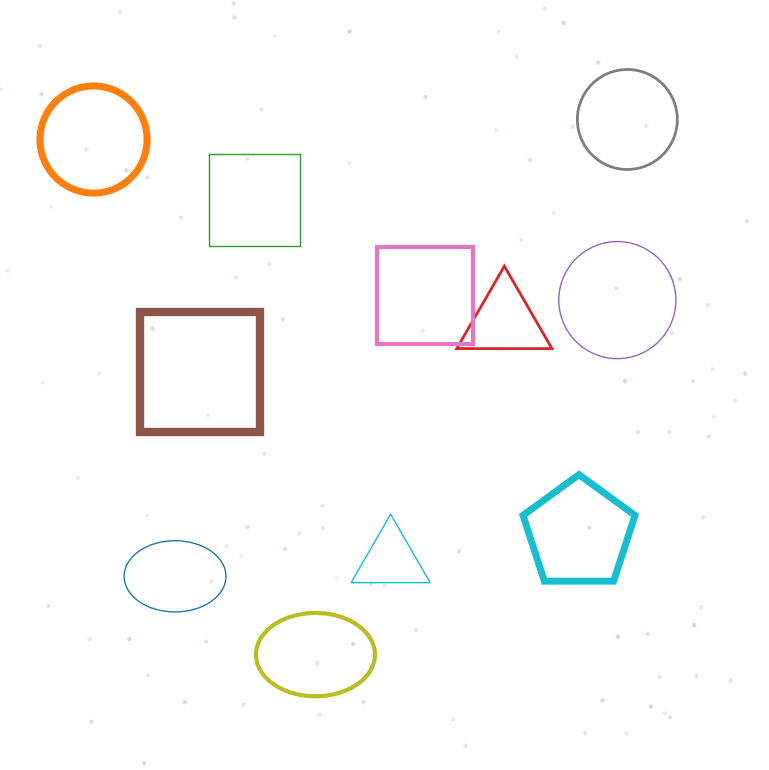[{"shape": "oval", "thickness": 0.5, "radius": 0.33, "center": [0.227, 0.252]}, {"shape": "circle", "thickness": 2.5, "radius": 0.35, "center": [0.121, 0.819]}, {"shape": "square", "thickness": 0.5, "radius": 0.3, "center": [0.331, 0.74]}, {"shape": "triangle", "thickness": 1, "radius": 0.36, "center": [0.655, 0.583]}, {"shape": "circle", "thickness": 0.5, "radius": 0.38, "center": [0.802, 0.61]}, {"shape": "square", "thickness": 3, "radius": 0.39, "center": [0.259, 0.517]}, {"shape": "square", "thickness": 1.5, "radius": 0.31, "center": [0.552, 0.617]}, {"shape": "circle", "thickness": 1, "radius": 0.32, "center": [0.815, 0.845]}, {"shape": "oval", "thickness": 1.5, "radius": 0.39, "center": [0.41, 0.15]}, {"shape": "pentagon", "thickness": 2.5, "radius": 0.38, "center": [0.752, 0.307]}, {"shape": "triangle", "thickness": 0.5, "radius": 0.3, "center": [0.507, 0.273]}]